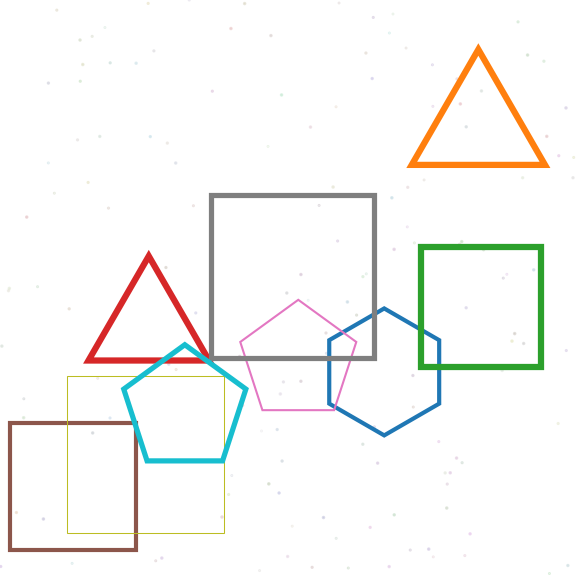[{"shape": "hexagon", "thickness": 2, "radius": 0.55, "center": [0.665, 0.355]}, {"shape": "triangle", "thickness": 3, "radius": 0.67, "center": [0.828, 0.78]}, {"shape": "square", "thickness": 3, "radius": 0.52, "center": [0.833, 0.467]}, {"shape": "triangle", "thickness": 3, "radius": 0.6, "center": [0.258, 0.435]}, {"shape": "square", "thickness": 2, "radius": 0.55, "center": [0.127, 0.157]}, {"shape": "pentagon", "thickness": 1, "radius": 0.53, "center": [0.516, 0.374]}, {"shape": "square", "thickness": 2.5, "radius": 0.71, "center": [0.506, 0.52]}, {"shape": "square", "thickness": 0.5, "radius": 0.68, "center": [0.251, 0.212]}, {"shape": "pentagon", "thickness": 2.5, "radius": 0.56, "center": [0.32, 0.291]}]